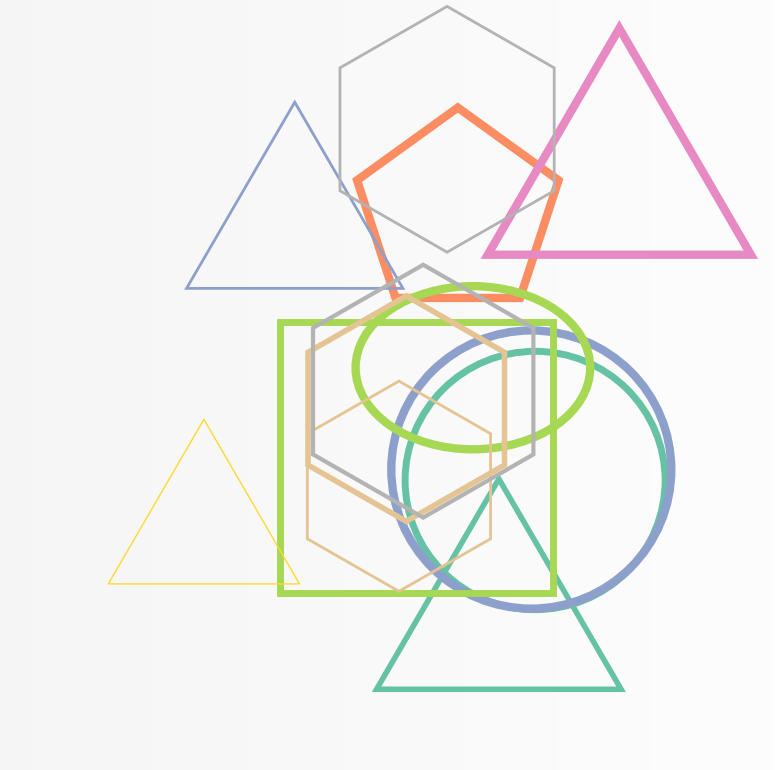[{"shape": "circle", "thickness": 2.5, "radius": 0.84, "center": [0.69, 0.376]}, {"shape": "triangle", "thickness": 2, "radius": 0.91, "center": [0.644, 0.196]}, {"shape": "pentagon", "thickness": 3, "radius": 0.68, "center": [0.591, 0.724]}, {"shape": "triangle", "thickness": 1, "radius": 0.81, "center": [0.38, 0.706]}, {"shape": "circle", "thickness": 3, "radius": 0.9, "center": [0.686, 0.39]}, {"shape": "triangle", "thickness": 3, "radius": 0.98, "center": [0.799, 0.767]}, {"shape": "square", "thickness": 2.5, "radius": 0.88, "center": [0.538, 0.406]}, {"shape": "oval", "thickness": 3, "radius": 0.76, "center": [0.61, 0.522]}, {"shape": "triangle", "thickness": 0.5, "radius": 0.71, "center": [0.263, 0.313]}, {"shape": "hexagon", "thickness": 2, "radius": 0.73, "center": [0.524, 0.469]}, {"shape": "hexagon", "thickness": 1, "radius": 0.68, "center": [0.515, 0.369]}, {"shape": "hexagon", "thickness": 1, "radius": 0.8, "center": [0.577, 0.832]}, {"shape": "hexagon", "thickness": 1.5, "radius": 0.82, "center": [0.546, 0.492]}]